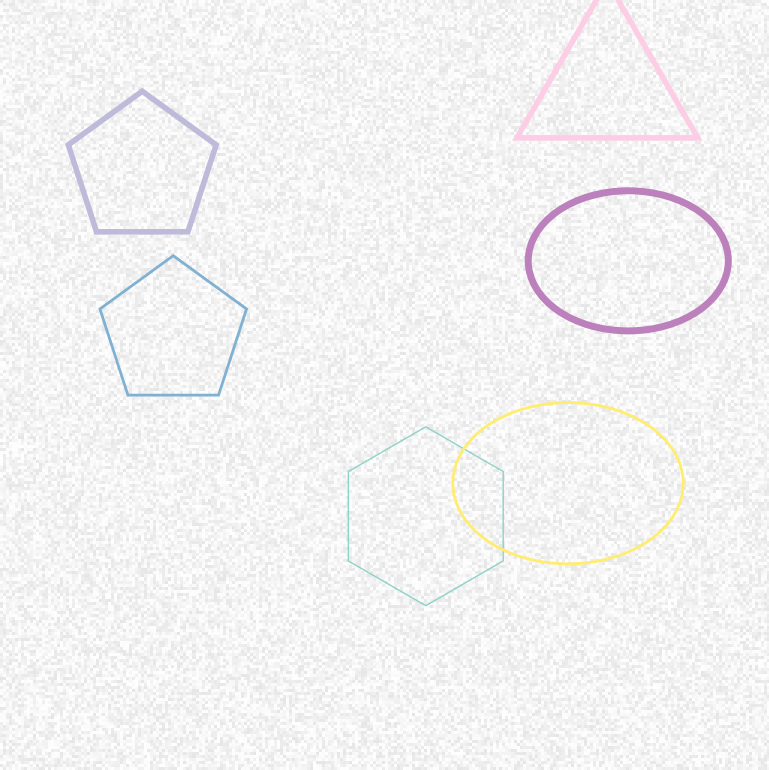[{"shape": "hexagon", "thickness": 0.5, "radius": 0.58, "center": [0.553, 0.33]}, {"shape": "pentagon", "thickness": 2, "radius": 0.5, "center": [0.185, 0.781]}, {"shape": "pentagon", "thickness": 1, "radius": 0.5, "center": [0.225, 0.568]}, {"shape": "triangle", "thickness": 2, "radius": 0.68, "center": [0.789, 0.889]}, {"shape": "oval", "thickness": 2.5, "radius": 0.65, "center": [0.816, 0.661]}, {"shape": "oval", "thickness": 1, "radius": 0.75, "center": [0.738, 0.372]}]